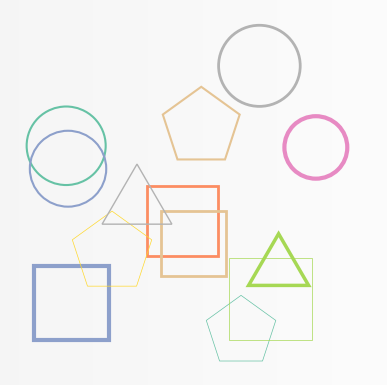[{"shape": "circle", "thickness": 1.5, "radius": 0.51, "center": [0.171, 0.621]}, {"shape": "pentagon", "thickness": 0.5, "radius": 0.47, "center": [0.622, 0.139]}, {"shape": "square", "thickness": 2, "radius": 0.46, "center": [0.471, 0.426]}, {"shape": "square", "thickness": 3, "radius": 0.48, "center": [0.184, 0.212]}, {"shape": "circle", "thickness": 1.5, "radius": 0.49, "center": [0.176, 0.562]}, {"shape": "circle", "thickness": 3, "radius": 0.41, "center": [0.815, 0.617]}, {"shape": "square", "thickness": 0.5, "radius": 0.53, "center": [0.698, 0.223]}, {"shape": "triangle", "thickness": 2.5, "radius": 0.45, "center": [0.719, 0.303]}, {"shape": "pentagon", "thickness": 0.5, "radius": 0.54, "center": [0.289, 0.344]}, {"shape": "pentagon", "thickness": 1.5, "radius": 0.52, "center": [0.519, 0.67]}, {"shape": "square", "thickness": 2, "radius": 0.42, "center": [0.499, 0.367]}, {"shape": "triangle", "thickness": 1, "radius": 0.52, "center": [0.354, 0.47]}, {"shape": "circle", "thickness": 2, "radius": 0.53, "center": [0.669, 0.829]}]